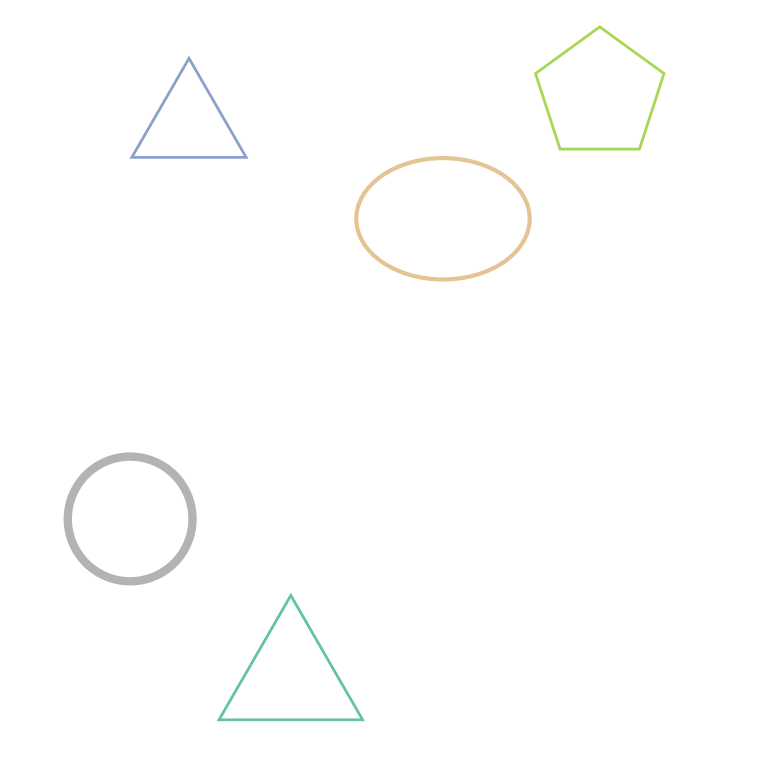[{"shape": "triangle", "thickness": 1, "radius": 0.54, "center": [0.378, 0.119]}, {"shape": "triangle", "thickness": 1, "radius": 0.43, "center": [0.245, 0.838]}, {"shape": "pentagon", "thickness": 1, "radius": 0.44, "center": [0.779, 0.877]}, {"shape": "oval", "thickness": 1.5, "radius": 0.56, "center": [0.575, 0.716]}, {"shape": "circle", "thickness": 3, "radius": 0.4, "center": [0.169, 0.326]}]